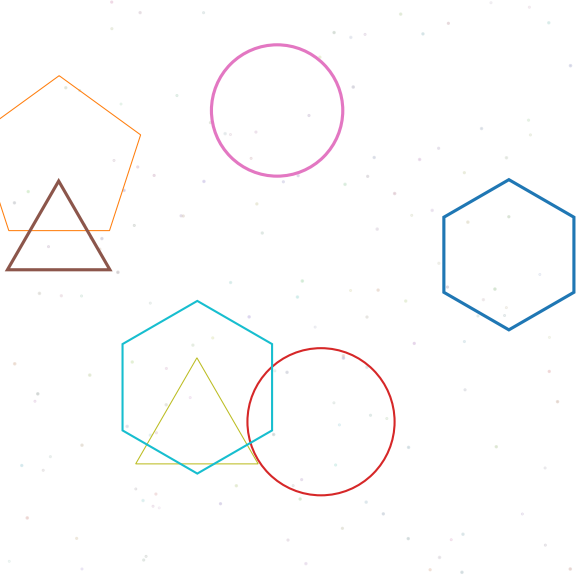[{"shape": "hexagon", "thickness": 1.5, "radius": 0.65, "center": [0.881, 0.558]}, {"shape": "pentagon", "thickness": 0.5, "radius": 0.74, "center": [0.102, 0.72]}, {"shape": "circle", "thickness": 1, "radius": 0.64, "center": [0.556, 0.269]}, {"shape": "triangle", "thickness": 1.5, "radius": 0.51, "center": [0.102, 0.583]}, {"shape": "circle", "thickness": 1.5, "radius": 0.57, "center": [0.48, 0.808]}, {"shape": "triangle", "thickness": 0.5, "radius": 0.61, "center": [0.341, 0.257]}, {"shape": "hexagon", "thickness": 1, "radius": 0.75, "center": [0.342, 0.329]}]